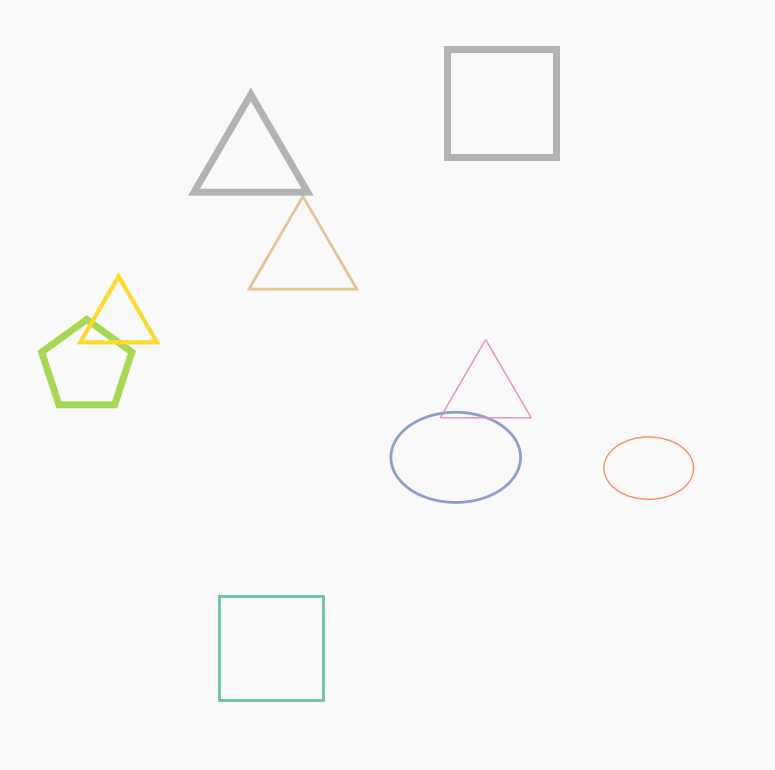[{"shape": "square", "thickness": 1, "radius": 0.34, "center": [0.349, 0.158]}, {"shape": "oval", "thickness": 0.5, "radius": 0.29, "center": [0.837, 0.392]}, {"shape": "oval", "thickness": 1, "radius": 0.42, "center": [0.588, 0.406]}, {"shape": "triangle", "thickness": 0.5, "radius": 0.34, "center": [0.627, 0.491]}, {"shape": "pentagon", "thickness": 2.5, "radius": 0.31, "center": [0.112, 0.524]}, {"shape": "triangle", "thickness": 1.5, "radius": 0.29, "center": [0.153, 0.584]}, {"shape": "triangle", "thickness": 1, "radius": 0.4, "center": [0.391, 0.665]}, {"shape": "triangle", "thickness": 2.5, "radius": 0.42, "center": [0.324, 0.793]}, {"shape": "square", "thickness": 2.5, "radius": 0.35, "center": [0.647, 0.866]}]